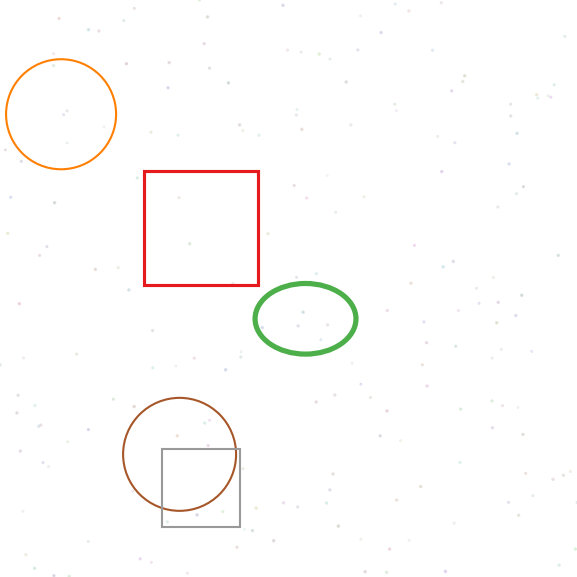[{"shape": "square", "thickness": 1.5, "radius": 0.49, "center": [0.348, 0.605]}, {"shape": "oval", "thickness": 2.5, "radius": 0.44, "center": [0.529, 0.447]}, {"shape": "circle", "thickness": 1, "radius": 0.48, "center": [0.106, 0.801]}, {"shape": "circle", "thickness": 1, "radius": 0.49, "center": [0.311, 0.212]}, {"shape": "square", "thickness": 1, "radius": 0.34, "center": [0.347, 0.154]}]